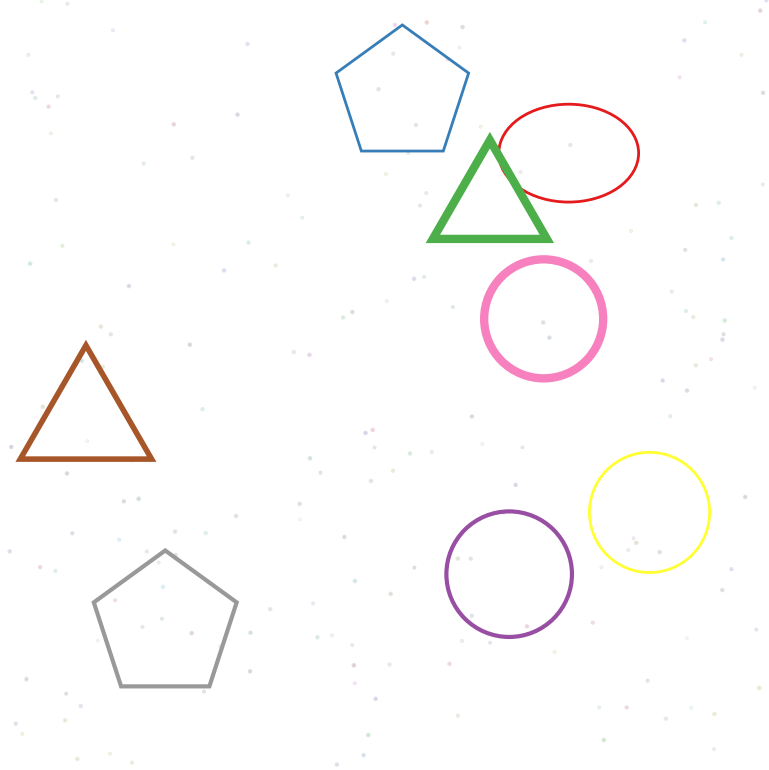[{"shape": "oval", "thickness": 1, "radius": 0.45, "center": [0.739, 0.801]}, {"shape": "pentagon", "thickness": 1, "radius": 0.45, "center": [0.523, 0.877]}, {"shape": "triangle", "thickness": 3, "radius": 0.43, "center": [0.636, 0.732]}, {"shape": "circle", "thickness": 1.5, "radius": 0.41, "center": [0.661, 0.254]}, {"shape": "circle", "thickness": 1, "radius": 0.39, "center": [0.844, 0.335]}, {"shape": "triangle", "thickness": 2, "radius": 0.49, "center": [0.112, 0.453]}, {"shape": "circle", "thickness": 3, "radius": 0.39, "center": [0.706, 0.586]}, {"shape": "pentagon", "thickness": 1.5, "radius": 0.49, "center": [0.215, 0.188]}]